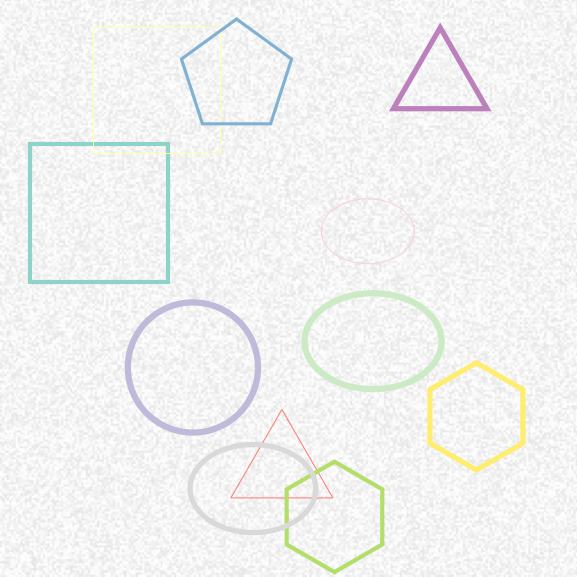[{"shape": "square", "thickness": 2, "radius": 0.6, "center": [0.171, 0.63]}, {"shape": "square", "thickness": 0.5, "radius": 0.55, "center": [0.271, 0.843]}, {"shape": "circle", "thickness": 3, "radius": 0.56, "center": [0.334, 0.363]}, {"shape": "triangle", "thickness": 0.5, "radius": 0.51, "center": [0.488, 0.188]}, {"shape": "pentagon", "thickness": 1.5, "radius": 0.5, "center": [0.41, 0.866]}, {"shape": "hexagon", "thickness": 2, "radius": 0.48, "center": [0.579, 0.104]}, {"shape": "oval", "thickness": 0.5, "radius": 0.4, "center": [0.637, 0.599]}, {"shape": "oval", "thickness": 2.5, "radius": 0.54, "center": [0.438, 0.153]}, {"shape": "triangle", "thickness": 2.5, "radius": 0.47, "center": [0.762, 0.858]}, {"shape": "oval", "thickness": 3, "radius": 0.59, "center": [0.646, 0.408]}, {"shape": "hexagon", "thickness": 2.5, "radius": 0.46, "center": [0.825, 0.278]}]